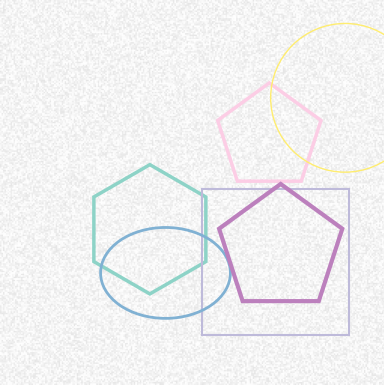[{"shape": "hexagon", "thickness": 2.5, "radius": 0.84, "center": [0.389, 0.404]}, {"shape": "square", "thickness": 1.5, "radius": 0.95, "center": [0.715, 0.319]}, {"shape": "oval", "thickness": 2, "radius": 0.84, "center": [0.43, 0.291]}, {"shape": "pentagon", "thickness": 2.5, "radius": 0.71, "center": [0.7, 0.644]}, {"shape": "pentagon", "thickness": 3, "radius": 0.84, "center": [0.729, 0.354]}, {"shape": "circle", "thickness": 1, "radius": 0.97, "center": [0.896, 0.746]}]